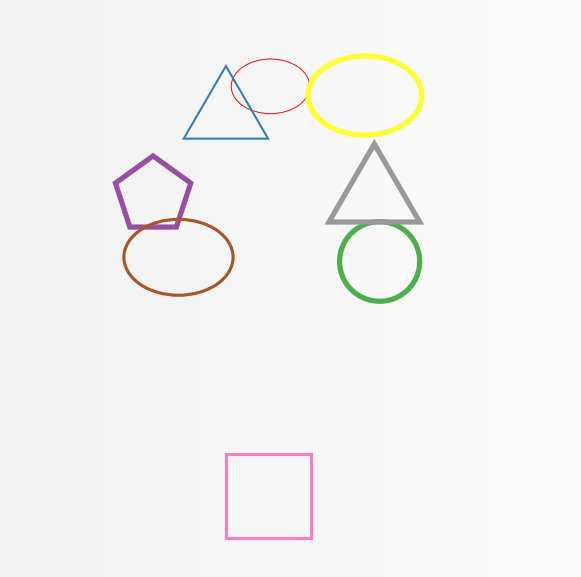[{"shape": "oval", "thickness": 0.5, "radius": 0.34, "center": [0.465, 0.85]}, {"shape": "triangle", "thickness": 1, "radius": 0.42, "center": [0.389, 0.801]}, {"shape": "circle", "thickness": 2.5, "radius": 0.34, "center": [0.653, 0.546]}, {"shape": "pentagon", "thickness": 2.5, "radius": 0.34, "center": [0.263, 0.661]}, {"shape": "oval", "thickness": 2.5, "radius": 0.49, "center": [0.628, 0.834]}, {"shape": "oval", "thickness": 1.5, "radius": 0.47, "center": [0.307, 0.554]}, {"shape": "square", "thickness": 1.5, "radius": 0.36, "center": [0.462, 0.141]}, {"shape": "triangle", "thickness": 2.5, "radius": 0.45, "center": [0.644, 0.66]}]